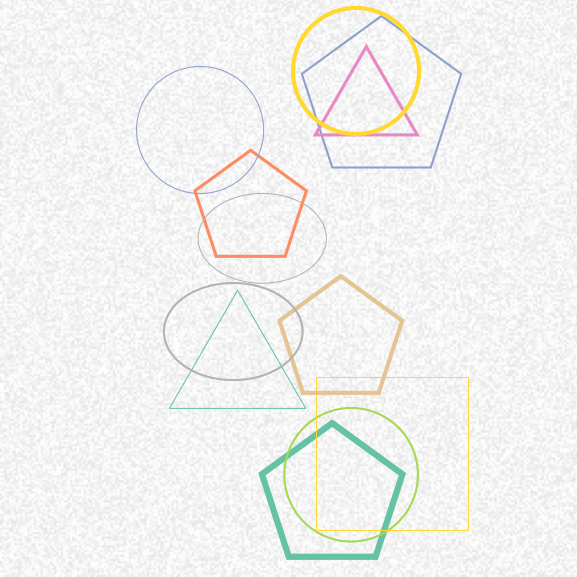[{"shape": "pentagon", "thickness": 3, "radius": 0.64, "center": [0.575, 0.139]}, {"shape": "triangle", "thickness": 0.5, "radius": 0.68, "center": [0.411, 0.36]}, {"shape": "pentagon", "thickness": 1.5, "radius": 0.51, "center": [0.434, 0.637]}, {"shape": "circle", "thickness": 0.5, "radius": 0.55, "center": [0.347, 0.774]}, {"shape": "pentagon", "thickness": 1, "radius": 0.73, "center": [0.661, 0.826]}, {"shape": "triangle", "thickness": 1.5, "radius": 0.51, "center": [0.634, 0.817]}, {"shape": "circle", "thickness": 1, "radius": 0.58, "center": [0.608, 0.177]}, {"shape": "circle", "thickness": 2, "radius": 0.55, "center": [0.617, 0.876]}, {"shape": "square", "thickness": 0.5, "radius": 0.66, "center": [0.679, 0.214]}, {"shape": "pentagon", "thickness": 2, "radius": 0.56, "center": [0.59, 0.409]}, {"shape": "oval", "thickness": 0.5, "radius": 0.56, "center": [0.454, 0.586]}, {"shape": "oval", "thickness": 1, "radius": 0.6, "center": [0.404, 0.425]}]